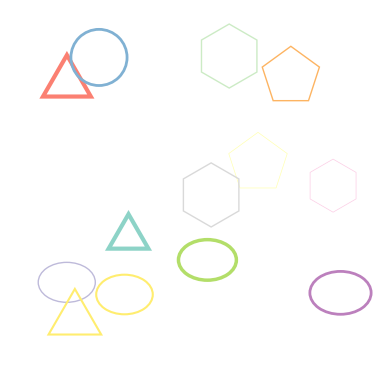[{"shape": "triangle", "thickness": 3, "radius": 0.3, "center": [0.334, 0.384]}, {"shape": "pentagon", "thickness": 0.5, "radius": 0.4, "center": [0.67, 0.576]}, {"shape": "oval", "thickness": 1, "radius": 0.37, "center": [0.173, 0.267]}, {"shape": "triangle", "thickness": 3, "radius": 0.36, "center": [0.174, 0.785]}, {"shape": "circle", "thickness": 2, "radius": 0.36, "center": [0.257, 0.851]}, {"shape": "pentagon", "thickness": 1, "radius": 0.39, "center": [0.755, 0.802]}, {"shape": "oval", "thickness": 2.5, "radius": 0.38, "center": [0.539, 0.325]}, {"shape": "hexagon", "thickness": 0.5, "radius": 0.34, "center": [0.865, 0.518]}, {"shape": "hexagon", "thickness": 1, "radius": 0.42, "center": [0.548, 0.494]}, {"shape": "oval", "thickness": 2, "radius": 0.4, "center": [0.884, 0.239]}, {"shape": "hexagon", "thickness": 1, "radius": 0.42, "center": [0.595, 0.854]}, {"shape": "triangle", "thickness": 1.5, "radius": 0.39, "center": [0.194, 0.171]}, {"shape": "oval", "thickness": 1.5, "radius": 0.37, "center": [0.323, 0.235]}]